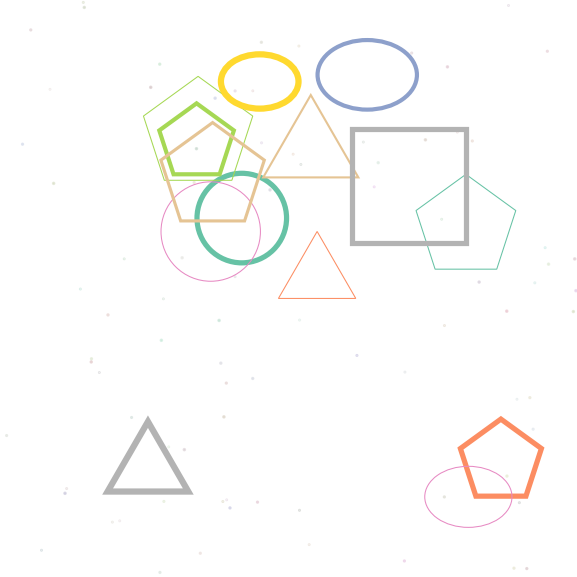[{"shape": "circle", "thickness": 2.5, "radius": 0.39, "center": [0.419, 0.622]}, {"shape": "pentagon", "thickness": 0.5, "radius": 0.45, "center": [0.807, 0.606]}, {"shape": "pentagon", "thickness": 2.5, "radius": 0.37, "center": [0.867, 0.2]}, {"shape": "triangle", "thickness": 0.5, "radius": 0.39, "center": [0.549, 0.521]}, {"shape": "oval", "thickness": 2, "radius": 0.43, "center": [0.636, 0.87]}, {"shape": "circle", "thickness": 0.5, "radius": 0.43, "center": [0.365, 0.598]}, {"shape": "oval", "thickness": 0.5, "radius": 0.38, "center": [0.811, 0.139]}, {"shape": "pentagon", "thickness": 2, "radius": 0.34, "center": [0.34, 0.752]}, {"shape": "pentagon", "thickness": 0.5, "radius": 0.5, "center": [0.343, 0.767]}, {"shape": "oval", "thickness": 3, "radius": 0.34, "center": [0.45, 0.858]}, {"shape": "triangle", "thickness": 1, "radius": 0.48, "center": [0.538, 0.739]}, {"shape": "pentagon", "thickness": 1.5, "radius": 0.47, "center": [0.368, 0.693]}, {"shape": "triangle", "thickness": 3, "radius": 0.4, "center": [0.256, 0.188]}, {"shape": "square", "thickness": 2.5, "radius": 0.5, "center": [0.708, 0.677]}]